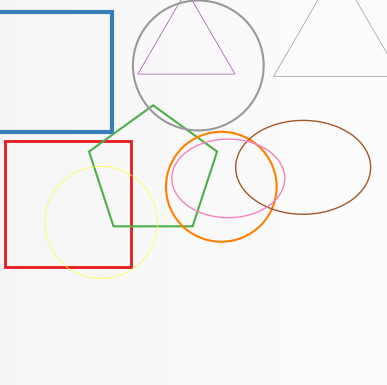[{"shape": "square", "thickness": 2, "radius": 0.81, "center": [0.175, 0.47]}, {"shape": "square", "thickness": 3, "radius": 0.78, "center": [0.132, 0.814]}, {"shape": "pentagon", "thickness": 1.5, "radius": 0.87, "center": [0.395, 0.553]}, {"shape": "triangle", "thickness": 0.5, "radius": 0.72, "center": [0.481, 0.88]}, {"shape": "circle", "thickness": 1.5, "radius": 0.71, "center": [0.571, 0.515]}, {"shape": "circle", "thickness": 0.5, "radius": 0.73, "center": [0.261, 0.422]}, {"shape": "oval", "thickness": 1, "radius": 0.87, "center": [0.782, 0.565]}, {"shape": "oval", "thickness": 1, "radius": 0.73, "center": [0.589, 0.537]}, {"shape": "triangle", "thickness": 0.5, "radius": 0.95, "center": [0.87, 0.896]}, {"shape": "circle", "thickness": 1.5, "radius": 0.84, "center": [0.512, 0.83]}]